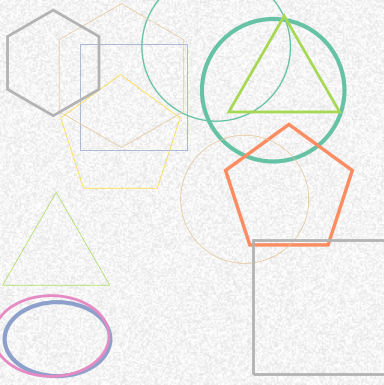[{"shape": "circle", "thickness": 1, "radius": 0.96, "center": [0.561, 0.878]}, {"shape": "circle", "thickness": 3, "radius": 0.93, "center": [0.71, 0.766]}, {"shape": "pentagon", "thickness": 2.5, "radius": 0.87, "center": [0.75, 0.504]}, {"shape": "square", "thickness": 0.5, "radius": 0.69, "center": [0.347, 0.748]}, {"shape": "oval", "thickness": 3, "radius": 0.69, "center": [0.149, 0.119]}, {"shape": "oval", "thickness": 2, "radius": 0.75, "center": [0.133, 0.127]}, {"shape": "triangle", "thickness": 2, "radius": 0.83, "center": [0.738, 0.792]}, {"shape": "triangle", "thickness": 0.5, "radius": 0.8, "center": [0.146, 0.34]}, {"shape": "pentagon", "thickness": 0.5, "radius": 0.82, "center": [0.313, 0.643]}, {"shape": "circle", "thickness": 0.5, "radius": 0.83, "center": [0.636, 0.482]}, {"shape": "hexagon", "thickness": 0.5, "radius": 0.93, "center": [0.315, 0.804]}, {"shape": "hexagon", "thickness": 2, "radius": 0.69, "center": [0.138, 0.837]}, {"shape": "square", "thickness": 2, "radius": 0.87, "center": [0.832, 0.203]}]